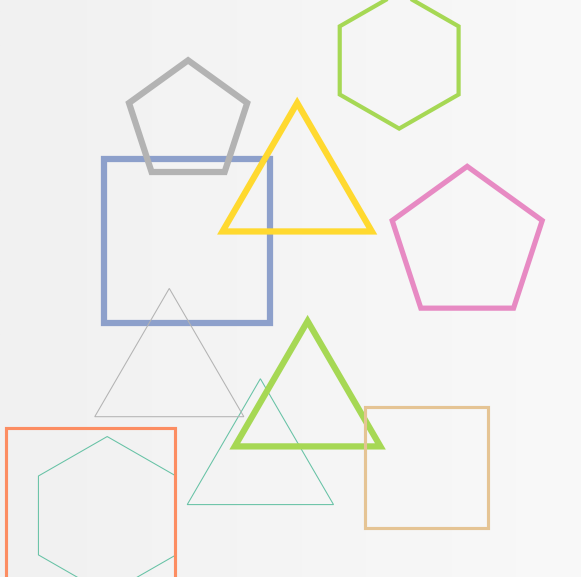[{"shape": "triangle", "thickness": 0.5, "radius": 0.73, "center": [0.448, 0.198]}, {"shape": "hexagon", "thickness": 0.5, "radius": 0.68, "center": [0.184, 0.107]}, {"shape": "square", "thickness": 1.5, "radius": 0.73, "center": [0.156, 0.113]}, {"shape": "square", "thickness": 3, "radius": 0.71, "center": [0.322, 0.581]}, {"shape": "pentagon", "thickness": 2.5, "radius": 0.68, "center": [0.804, 0.575]}, {"shape": "triangle", "thickness": 3, "radius": 0.72, "center": [0.529, 0.298]}, {"shape": "hexagon", "thickness": 2, "radius": 0.59, "center": [0.687, 0.895]}, {"shape": "triangle", "thickness": 3, "radius": 0.74, "center": [0.511, 0.673]}, {"shape": "square", "thickness": 1.5, "radius": 0.53, "center": [0.734, 0.189]}, {"shape": "pentagon", "thickness": 3, "radius": 0.53, "center": [0.324, 0.788]}, {"shape": "triangle", "thickness": 0.5, "radius": 0.74, "center": [0.291, 0.352]}]